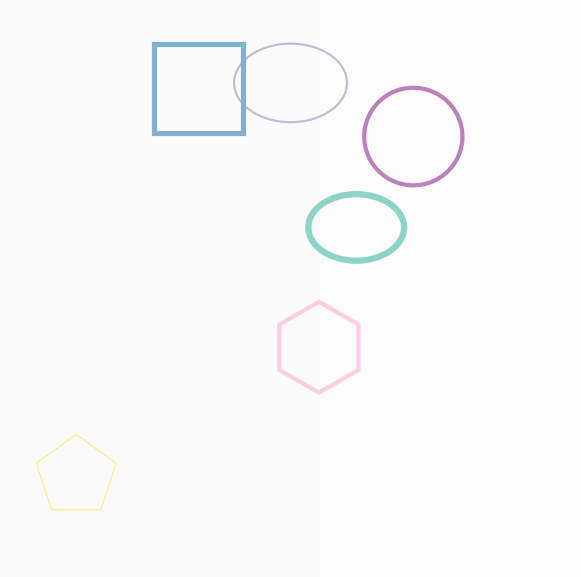[{"shape": "oval", "thickness": 3, "radius": 0.41, "center": [0.613, 0.605]}, {"shape": "oval", "thickness": 1, "radius": 0.49, "center": [0.5, 0.856]}, {"shape": "square", "thickness": 2.5, "radius": 0.39, "center": [0.341, 0.846]}, {"shape": "hexagon", "thickness": 2, "radius": 0.39, "center": [0.549, 0.398]}, {"shape": "circle", "thickness": 2, "radius": 0.42, "center": [0.711, 0.763]}, {"shape": "pentagon", "thickness": 0.5, "radius": 0.36, "center": [0.131, 0.175]}]